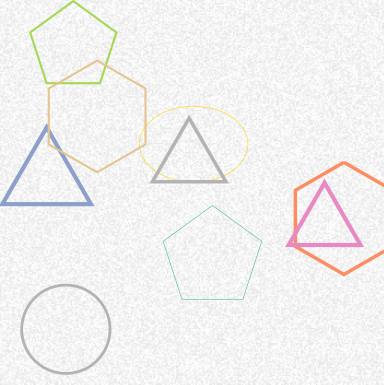[{"shape": "pentagon", "thickness": 0.5, "radius": 0.67, "center": [0.552, 0.332]}, {"shape": "hexagon", "thickness": 2.5, "radius": 0.73, "center": [0.893, 0.433]}, {"shape": "triangle", "thickness": 3, "radius": 0.66, "center": [0.121, 0.536]}, {"shape": "triangle", "thickness": 3, "radius": 0.54, "center": [0.843, 0.417]}, {"shape": "pentagon", "thickness": 1.5, "radius": 0.59, "center": [0.19, 0.879]}, {"shape": "oval", "thickness": 0.5, "radius": 0.7, "center": [0.503, 0.626]}, {"shape": "hexagon", "thickness": 1.5, "radius": 0.73, "center": [0.252, 0.698]}, {"shape": "triangle", "thickness": 2.5, "radius": 0.55, "center": [0.491, 0.583]}, {"shape": "circle", "thickness": 2, "radius": 0.57, "center": [0.171, 0.145]}]